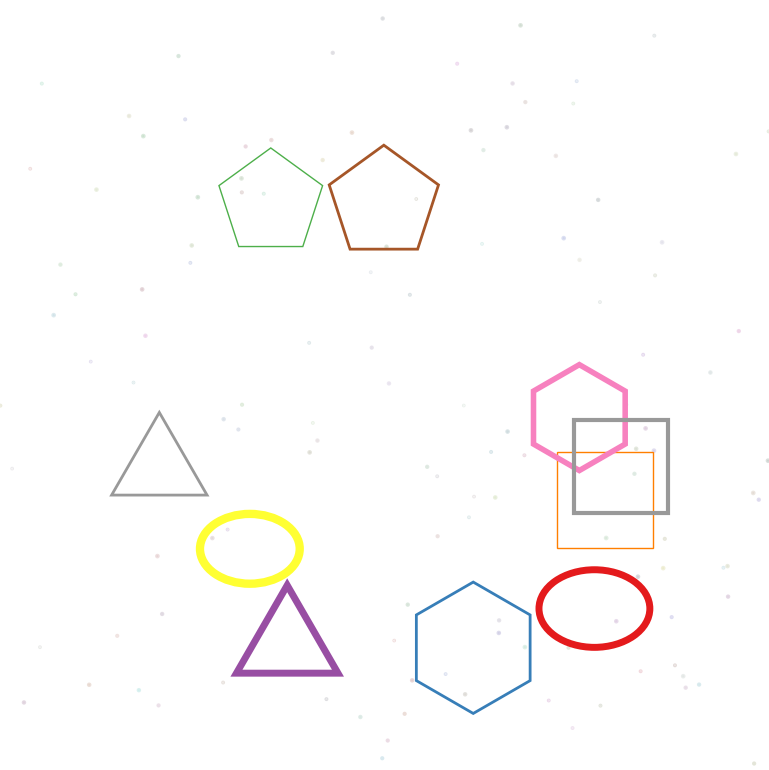[{"shape": "oval", "thickness": 2.5, "radius": 0.36, "center": [0.772, 0.21]}, {"shape": "hexagon", "thickness": 1, "radius": 0.43, "center": [0.615, 0.159]}, {"shape": "pentagon", "thickness": 0.5, "radius": 0.35, "center": [0.352, 0.737]}, {"shape": "triangle", "thickness": 2.5, "radius": 0.38, "center": [0.373, 0.164]}, {"shape": "square", "thickness": 0.5, "radius": 0.31, "center": [0.786, 0.35]}, {"shape": "oval", "thickness": 3, "radius": 0.32, "center": [0.324, 0.287]}, {"shape": "pentagon", "thickness": 1, "radius": 0.37, "center": [0.498, 0.737]}, {"shape": "hexagon", "thickness": 2, "radius": 0.34, "center": [0.752, 0.458]}, {"shape": "square", "thickness": 1.5, "radius": 0.3, "center": [0.806, 0.394]}, {"shape": "triangle", "thickness": 1, "radius": 0.36, "center": [0.207, 0.393]}]